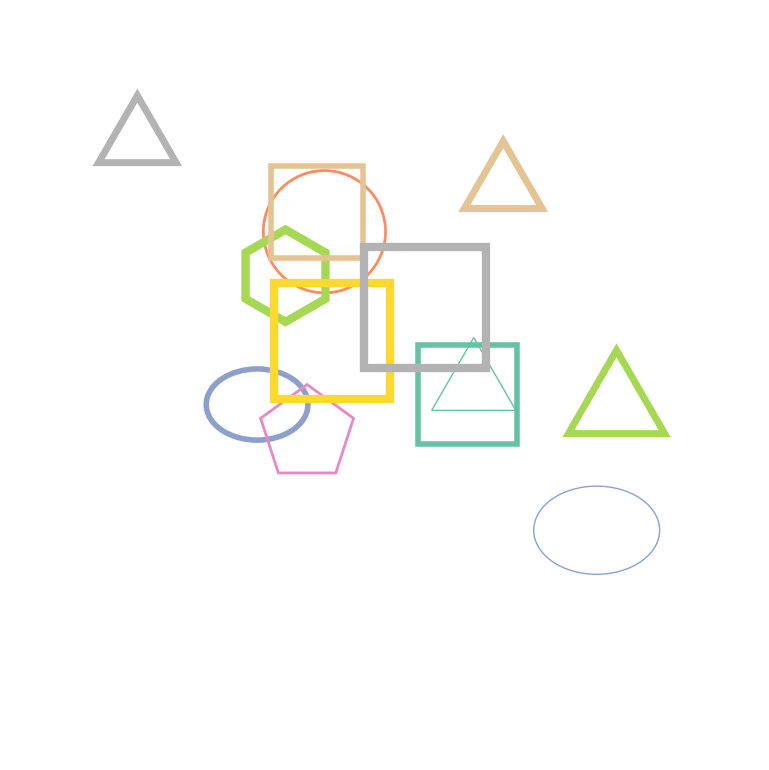[{"shape": "triangle", "thickness": 0.5, "radius": 0.32, "center": [0.615, 0.499]}, {"shape": "square", "thickness": 2, "radius": 0.32, "center": [0.607, 0.488]}, {"shape": "circle", "thickness": 1, "radius": 0.4, "center": [0.421, 0.699]}, {"shape": "oval", "thickness": 2, "radius": 0.33, "center": [0.334, 0.475]}, {"shape": "oval", "thickness": 0.5, "radius": 0.41, "center": [0.775, 0.311]}, {"shape": "pentagon", "thickness": 1, "radius": 0.32, "center": [0.399, 0.437]}, {"shape": "hexagon", "thickness": 3, "radius": 0.3, "center": [0.371, 0.642]}, {"shape": "triangle", "thickness": 2.5, "radius": 0.36, "center": [0.801, 0.473]}, {"shape": "square", "thickness": 3, "radius": 0.38, "center": [0.431, 0.557]}, {"shape": "square", "thickness": 2, "radius": 0.3, "center": [0.411, 0.724]}, {"shape": "triangle", "thickness": 2.5, "radius": 0.29, "center": [0.654, 0.758]}, {"shape": "square", "thickness": 3, "radius": 0.39, "center": [0.552, 0.601]}, {"shape": "triangle", "thickness": 2.5, "radius": 0.29, "center": [0.178, 0.818]}]